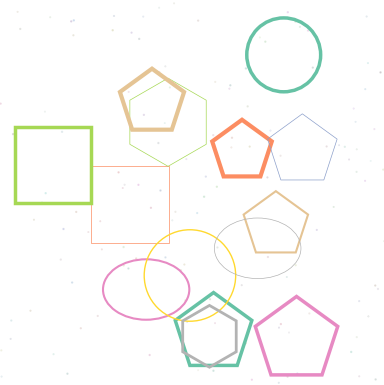[{"shape": "pentagon", "thickness": 2.5, "radius": 0.52, "center": [0.555, 0.135]}, {"shape": "circle", "thickness": 2.5, "radius": 0.48, "center": [0.737, 0.858]}, {"shape": "pentagon", "thickness": 3, "radius": 0.41, "center": [0.629, 0.608]}, {"shape": "square", "thickness": 0.5, "radius": 0.5, "center": [0.338, 0.47]}, {"shape": "pentagon", "thickness": 0.5, "radius": 0.47, "center": [0.785, 0.609]}, {"shape": "oval", "thickness": 1.5, "radius": 0.56, "center": [0.38, 0.248]}, {"shape": "pentagon", "thickness": 2.5, "radius": 0.56, "center": [0.77, 0.117]}, {"shape": "hexagon", "thickness": 0.5, "radius": 0.57, "center": [0.436, 0.682]}, {"shape": "square", "thickness": 2.5, "radius": 0.49, "center": [0.137, 0.572]}, {"shape": "circle", "thickness": 1, "radius": 0.59, "center": [0.493, 0.284]}, {"shape": "pentagon", "thickness": 3, "radius": 0.44, "center": [0.395, 0.734]}, {"shape": "pentagon", "thickness": 1.5, "radius": 0.44, "center": [0.716, 0.415]}, {"shape": "hexagon", "thickness": 2, "radius": 0.4, "center": [0.544, 0.126]}, {"shape": "oval", "thickness": 0.5, "radius": 0.56, "center": [0.669, 0.355]}]